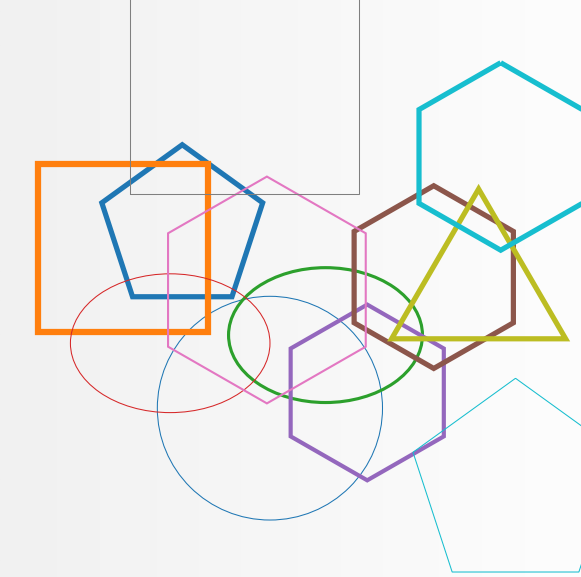[{"shape": "circle", "thickness": 0.5, "radius": 0.97, "center": [0.464, 0.292]}, {"shape": "pentagon", "thickness": 2.5, "radius": 0.73, "center": [0.314, 0.603]}, {"shape": "square", "thickness": 3, "radius": 0.73, "center": [0.212, 0.569]}, {"shape": "oval", "thickness": 1.5, "radius": 0.83, "center": [0.56, 0.419]}, {"shape": "oval", "thickness": 0.5, "radius": 0.86, "center": [0.293, 0.405]}, {"shape": "hexagon", "thickness": 2, "radius": 0.76, "center": [0.632, 0.32]}, {"shape": "hexagon", "thickness": 2.5, "radius": 0.79, "center": [0.746, 0.519]}, {"shape": "hexagon", "thickness": 1, "radius": 0.98, "center": [0.459, 0.497]}, {"shape": "square", "thickness": 0.5, "radius": 0.98, "center": [0.42, 0.86]}, {"shape": "triangle", "thickness": 2.5, "radius": 0.86, "center": [0.823, 0.499]}, {"shape": "pentagon", "thickness": 0.5, "radius": 0.93, "center": [0.887, 0.159]}, {"shape": "hexagon", "thickness": 2.5, "radius": 0.81, "center": [0.861, 0.728]}]